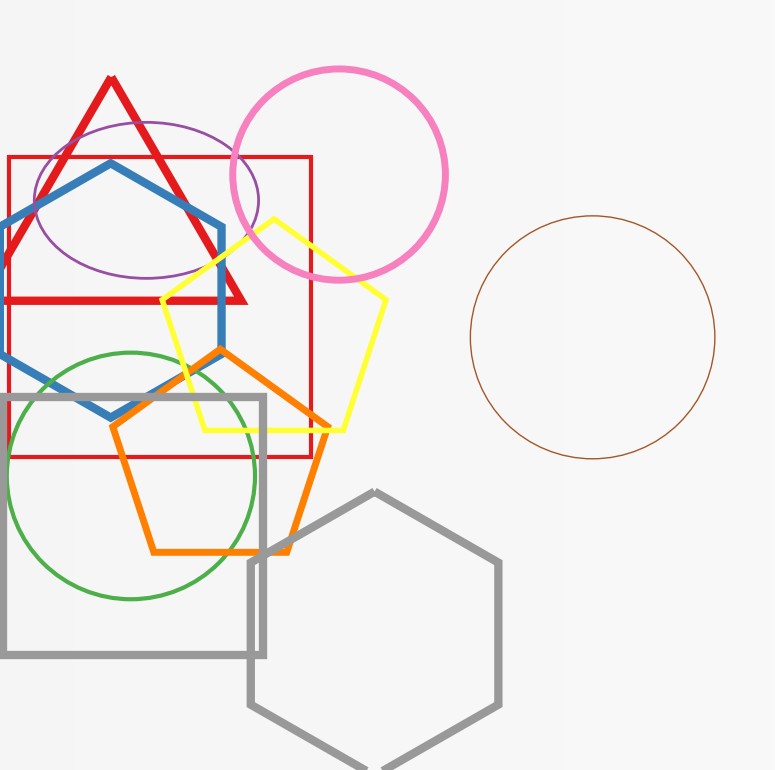[{"shape": "square", "thickness": 1.5, "radius": 0.97, "center": [0.206, 0.602]}, {"shape": "triangle", "thickness": 3, "radius": 0.97, "center": [0.144, 0.706]}, {"shape": "hexagon", "thickness": 3, "radius": 0.83, "center": [0.143, 0.623]}, {"shape": "circle", "thickness": 1.5, "radius": 0.8, "center": [0.169, 0.382]}, {"shape": "oval", "thickness": 1, "radius": 0.72, "center": [0.189, 0.74]}, {"shape": "pentagon", "thickness": 2.5, "radius": 0.73, "center": [0.284, 0.401]}, {"shape": "pentagon", "thickness": 2, "radius": 0.76, "center": [0.354, 0.564]}, {"shape": "circle", "thickness": 0.5, "radius": 0.79, "center": [0.765, 0.562]}, {"shape": "circle", "thickness": 2.5, "radius": 0.69, "center": [0.438, 0.773]}, {"shape": "square", "thickness": 3, "radius": 0.84, "center": [0.172, 0.317]}, {"shape": "hexagon", "thickness": 3, "radius": 0.92, "center": [0.483, 0.177]}]